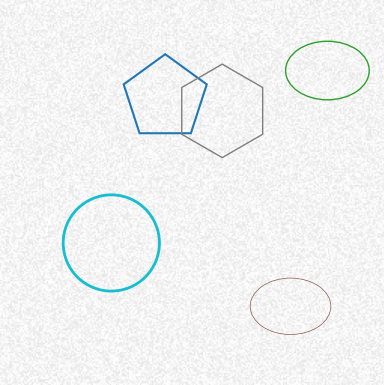[{"shape": "pentagon", "thickness": 1.5, "radius": 0.57, "center": [0.429, 0.746]}, {"shape": "oval", "thickness": 1, "radius": 0.54, "center": [0.85, 0.817]}, {"shape": "oval", "thickness": 0.5, "radius": 0.52, "center": [0.755, 0.204]}, {"shape": "hexagon", "thickness": 1, "radius": 0.61, "center": [0.577, 0.712]}, {"shape": "circle", "thickness": 2, "radius": 0.62, "center": [0.289, 0.369]}]